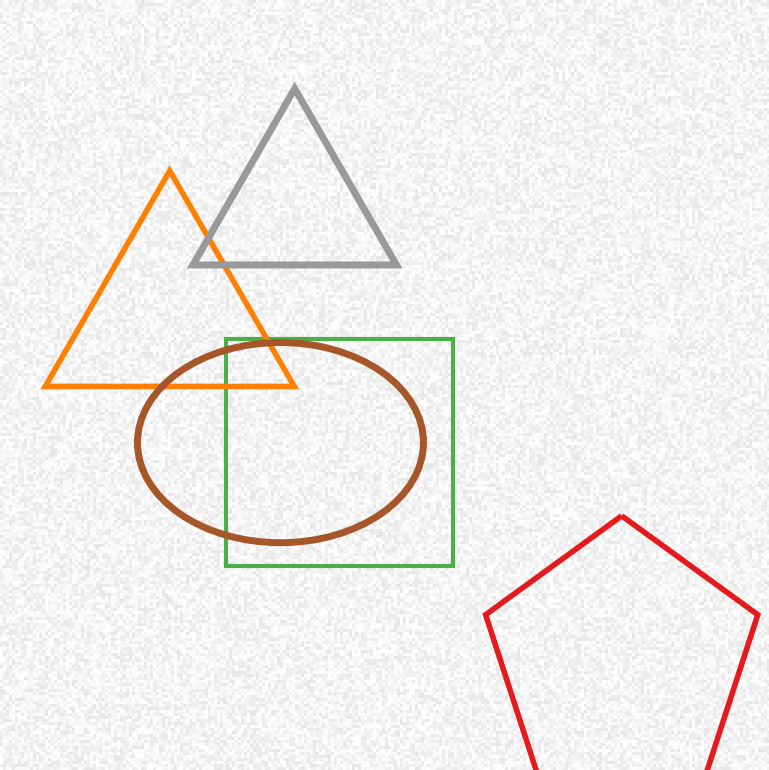[{"shape": "pentagon", "thickness": 2, "radius": 0.93, "center": [0.807, 0.144]}, {"shape": "square", "thickness": 1.5, "radius": 0.74, "center": [0.441, 0.412]}, {"shape": "triangle", "thickness": 2, "radius": 0.93, "center": [0.22, 0.592]}, {"shape": "oval", "thickness": 2.5, "radius": 0.93, "center": [0.364, 0.425]}, {"shape": "triangle", "thickness": 2.5, "radius": 0.76, "center": [0.383, 0.732]}]